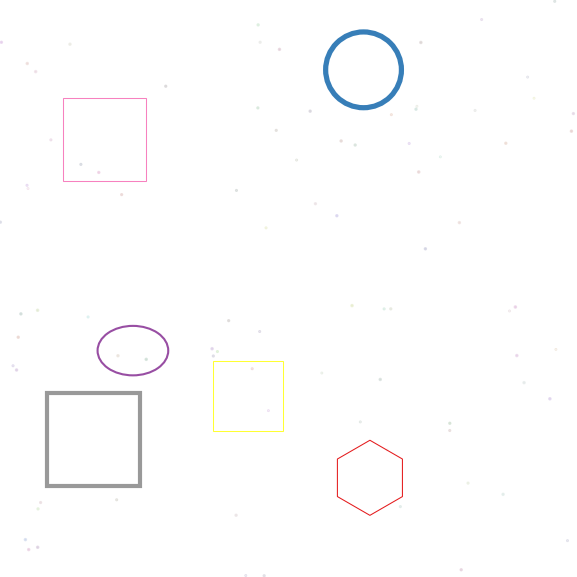[{"shape": "hexagon", "thickness": 0.5, "radius": 0.33, "center": [0.641, 0.172]}, {"shape": "circle", "thickness": 2.5, "radius": 0.33, "center": [0.63, 0.878]}, {"shape": "oval", "thickness": 1, "radius": 0.31, "center": [0.23, 0.392]}, {"shape": "square", "thickness": 0.5, "radius": 0.3, "center": [0.429, 0.313]}, {"shape": "square", "thickness": 0.5, "radius": 0.36, "center": [0.181, 0.758]}, {"shape": "square", "thickness": 2, "radius": 0.4, "center": [0.163, 0.238]}]